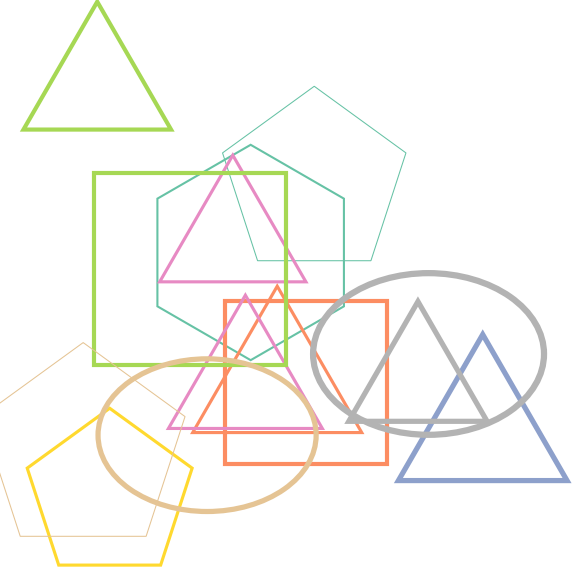[{"shape": "hexagon", "thickness": 1, "radius": 0.93, "center": [0.434, 0.562]}, {"shape": "pentagon", "thickness": 0.5, "radius": 0.83, "center": [0.544, 0.683]}, {"shape": "square", "thickness": 2, "radius": 0.7, "center": [0.53, 0.337]}, {"shape": "triangle", "thickness": 1.5, "radius": 0.84, "center": [0.48, 0.335]}, {"shape": "triangle", "thickness": 2.5, "radius": 0.84, "center": [0.836, 0.251]}, {"shape": "triangle", "thickness": 1.5, "radius": 0.73, "center": [0.403, 0.584]}, {"shape": "triangle", "thickness": 1.5, "radius": 0.77, "center": [0.425, 0.334]}, {"shape": "triangle", "thickness": 2, "radius": 0.74, "center": [0.168, 0.849]}, {"shape": "square", "thickness": 2, "radius": 0.83, "center": [0.329, 0.533]}, {"shape": "pentagon", "thickness": 1.5, "radius": 0.75, "center": [0.19, 0.142]}, {"shape": "pentagon", "thickness": 0.5, "radius": 0.93, "center": [0.144, 0.22]}, {"shape": "oval", "thickness": 2.5, "radius": 0.94, "center": [0.359, 0.246]}, {"shape": "oval", "thickness": 3, "radius": 1.0, "center": [0.742, 0.386]}, {"shape": "triangle", "thickness": 2.5, "radius": 0.69, "center": [0.724, 0.339]}]